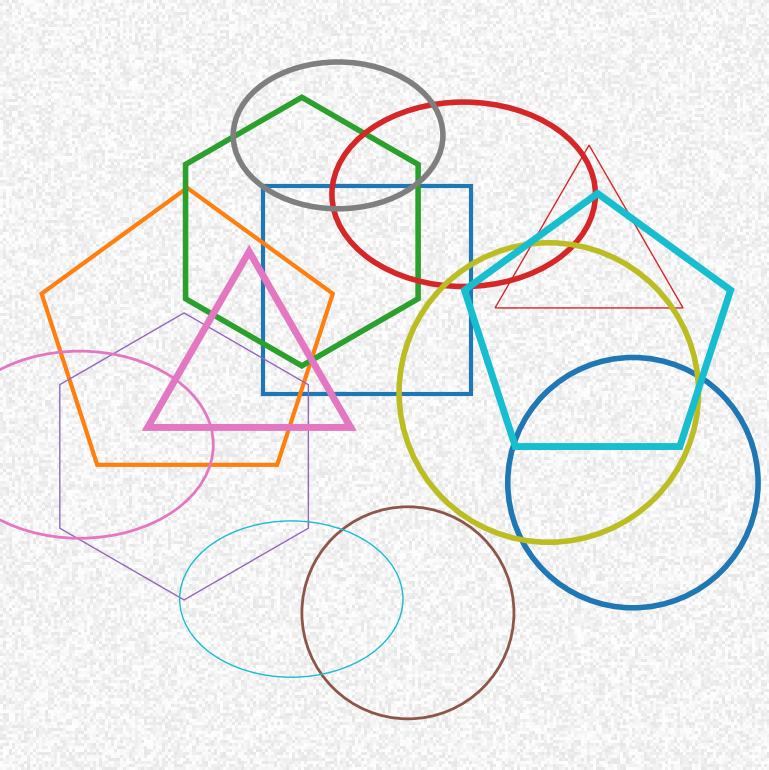[{"shape": "square", "thickness": 1.5, "radius": 0.67, "center": [0.477, 0.623]}, {"shape": "circle", "thickness": 2, "radius": 0.81, "center": [0.822, 0.373]}, {"shape": "pentagon", "thickness": 1.5, "radius": 0.99, "center": [0.243, 0.557]}, {"shape": "hexagon", "thickness": 2, "radius": 0.87, "center": [0.392, 0.699]}, {"shape": "oval", "thickness": 2, "radius": 0.86, "center": [0.602, 0.748]}, {"shape": "triangle", "thickness": 0.5, "radius": 0.7, "center": [0.765, 0.671]}, {"shape": "hexagon", "thickness": 0.5, "radius": 0.93, "center": [0.239, 0.407]}, {"shape": "circle", "thickness": 1, "radius": 0.69, "center": [0.53, 0.204]}, {"shape": "oval", "thickness": 1, "radius": 0.87, "center": [0.103, 0.422]}, {"shape": "triangle", "thickness": 2.5, "radius": 0.76, "center": [0.324, 0.521]}, {"shape": "oval", "thickness": 2, "radius": 0.68, "center": [0.439, 0.824]}, {"shape": "circle", "thickness": 2, "radius": 0.97, "center": [0.713, 0.49]}, {"shape": "pentagon", "thickness": 2.5, "radius": 0.91, "center": [0.776, 0.567]}, {"shape": "oval", "thickness": 0.5, "radius": 0.72, "center": [0.378, 0.222]}]